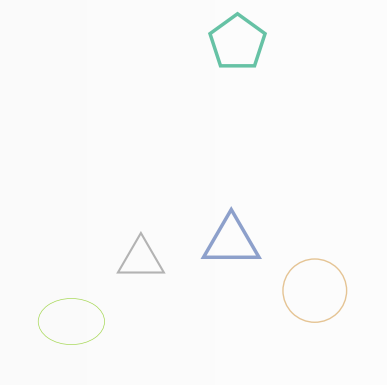[{"shape": "pentagon", "thickness": 2.5, "radius": 0.37, "center": [0.613, 0.889]}, {"shape": "triangle", "thickness": 2.5, "radius": 0.41, "center": [0.597, 0.373]}, {"shape": "oval", "thickness": 0.5, "radius": 0.43, "center": [0.184, 0.165]}, {"shape": "circle", "thickness": 1, "radius": 0.41, "center": [0.812, 0.245]}, {"shape": "triangle", "thickness": 1.5, "radius": 0.34, "center": [0.364, 0.326]}]